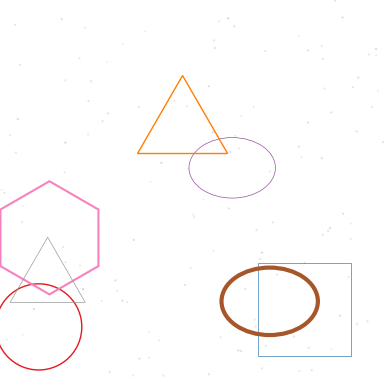[{"shape": "circle", "thickness": 1, "radius": 0.56, "center": [0.101, 0.151]}, {"shape": "square", "thickness": 0.5, "radius": 0.6, "center": [0.792, 0.196]}, {"shape": "oval", "thickness": 0.5, "radius": 0.56, "center": [0.603, 0.564]}, {"shape": "triangle", "thickness": 1, "radius": 0.68, "center": [0.474, 0.669]}, {"shape": "oval", "thickness": 3, "radius": 0.63, "center": [0.7, 0.217]}, {"shape": "hexagon", "thickness": 1.5, "radius": 0.73, "center": [0.128, 0.382]}, {"shape": "triangle", "thickness": 0.5, "radius": 0.56, "center": [0.124, 0.271]}]